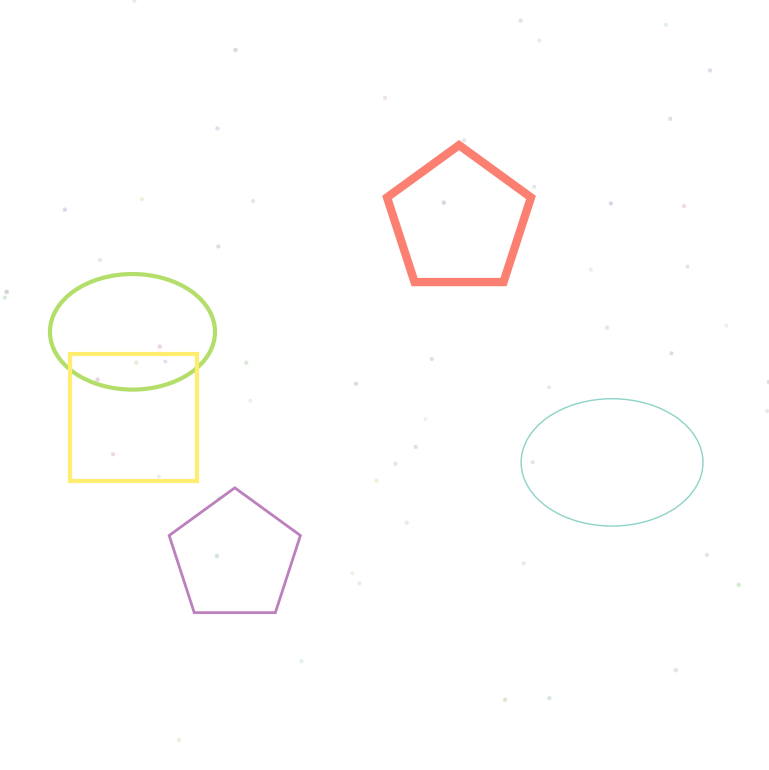[{"shape": "oval", "thickness": 0.5, "radius": 0.59, "center": [0.795, 0.399]}, {"shape": "pentagon", "thickness": 3, "radius": 0.49, "center": [0.596, 0.713]}, {"shape": "oval", "thickness": 1.5, "radius": 0.54, "center": [0.172, 0.569]}, {"shape": "pentagon", "thickness": 1, "radius": 0.45, "center": [0.305, 0.277]}, {"shape": "square", "thickness": 1.5, "radius": 0.41, "center": [0.174, 0.458]}]